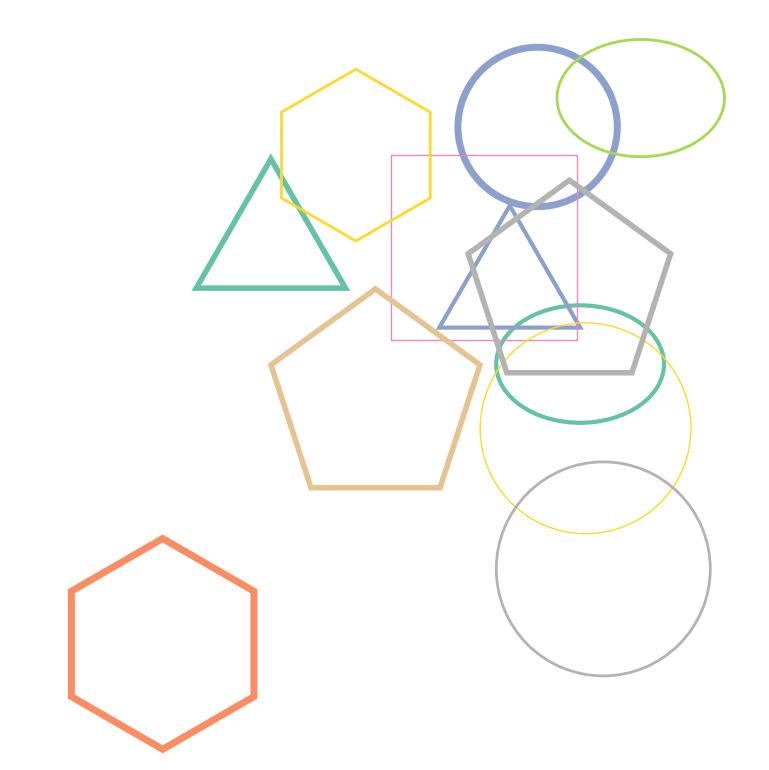[{"shape": "oval", "thickness": 1.5, "radius": 0.54, "center": [0.753, 0.527]}, {"shape": "triangle", "thickness": 2, "radius": 0.56, "center": [0.352, 0.682]}, {"shape": "hexagon", "thickness": 2.5, "radius": 0.68, "center": [0.211, 0.164]}, {"shape": "triangle", "thickness": 1.5, "radius": 0.53, "center": [0.662, 0.627]}, {"shape": "circle", "thickness": 2.5, "radius": 0.52, "center": [0.698, 0.835]}, {"shape": "square", "thickness": 0.5, "radius": 0.6, "center": [0.629, 0.679]}, {"shape": "oval", "thickness": 1, "radius": 0.54, "center": [0.832, 0.873]}, {"shape": "circle", "thickness": 0.5, "radius": 0.68, "center": [0.761, 0.444]}, {"shape": "hexagon", "thickness": 1, "radius": 0.56, "center": [0.462, 0.799]}, {"shape": "pentagon", "thickness": 2, "radius": 0.71, "center": [0.488, 0.482]}, {"shape": "pentagon", "thickness": 2, "radius": 0.69, "center": [0.739, 0.628]}, {"shape": "circle", "thickness": 1, "radius": 0.69, "center": [0.783, 0.261]}]